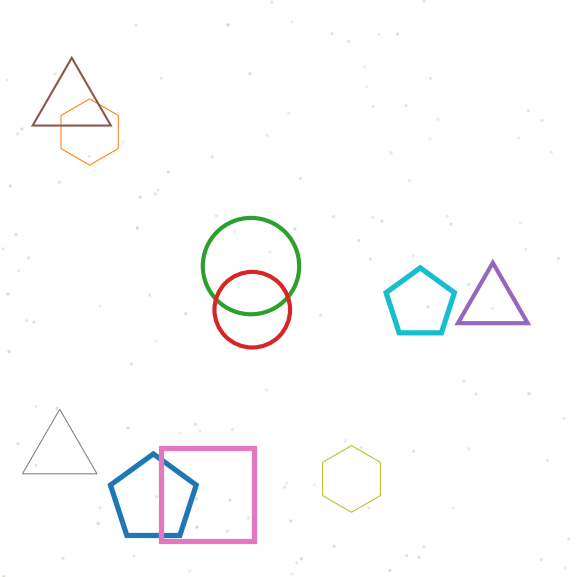[{"shape": "pentagon", "thickness": 2.5, "radius": 0.39, "center": [0.266, 0.135]}, {"shape": "hexagon", "thickness": 0.5, "radius": 0.29, "center": [0.155, 0.771]}, {"shape": "circle", "thickness": 2, "radius": 0.42, "center": [0.435, 0.538]}, {"shape": "circle", "thickness": 2, "radius": 0.33, "center": [0.437, 0.463]}, {"shape": "triangle", "thickness": 2, "radius": 0.35, "center": [0.853, 0.474]}, {"shape": "triangle", "thickness": 1, "radius": 0.39, "center": [0.124, 0.821]}, {"shape": "square", "thickness": 2.5, "radius": 0.4, "center": [0.36, 0.143]}, {"shape": "triangle", "thickness": 0.5, "radius": 0.37, "center": [0.103, 0.216]}, {"shape": "hexagon", "thickness": 0.5, "radius": 0.29, "center": [0.609, 0.17]}, {"shape": "pentagon", "thickness": 2.5, "radius": 0.31, "center": [0.728, 0.473]}]